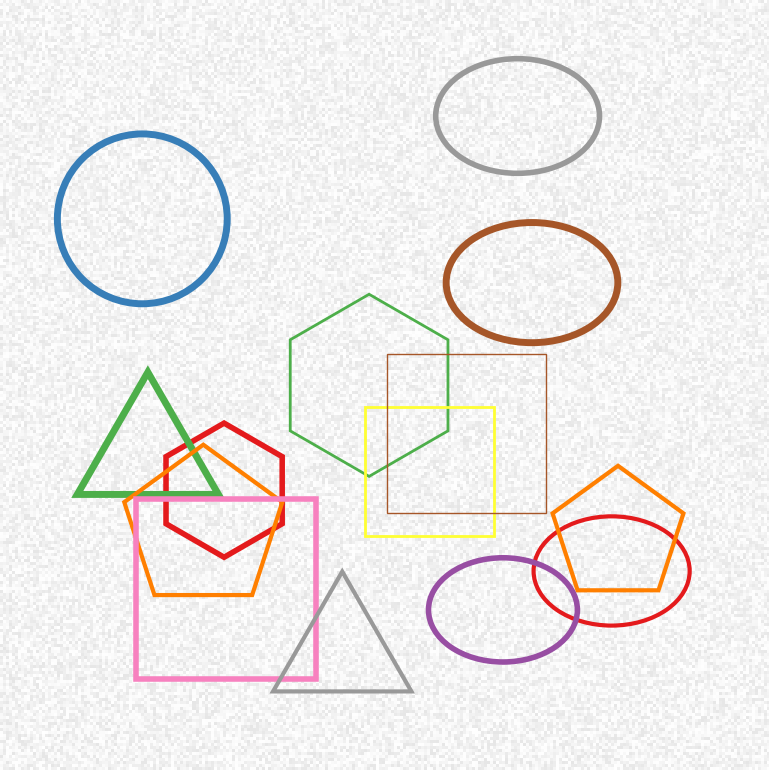[{"shape": "oval", "thickness": 1.5, "radius": 0.51, "center": [0.794, 0.258]}, {"shape": "hexagon", "thickness": 2, "radius": 0.44, "center": [0.291, 0.363]}, {"shape": "circle", "thickness": 2.5, "radius": 0.55, "center": [0.185, 0.716]}, {"shape": "hexagon", "thickness": 1, "radius": 0.59, "center": [0.479, 0.5]}, {"shape": "triangle", "thickness": 2.5, "radius": 0.53, "center": [0.192, 0.411]}, {"shape": "oval", "thickness": 2, "radius": 0.48, "center": [0.653, 0.208]}, {"shape": "pentagon", "thickness": 1.5, "radius": 0.45, "center": [0.803, 0.306]}, {"shape": "pentagon", "thickness": 1.5, "radius": 0.54, "center": [0.264, 0.315]}, {"shape": "square", "thickness": 1, "radius": 0.42, "center": [0.557, 0.388]}, {"shape": "oval", "thickness": 2.5, "radius": 0.56, "center": [0.691, 0.633]}, {"shape": "square", "thickness": 0.5, "radius": 0.52, "center": [0.606, 0.437]}, {"shape": "square", "thickness": 2, "radius": 0.58, "center": [0.293, 0.235]}, {"shape": "triangle", "thickness": 1.5, "radius": 0.52, "center": [0.444, 0.154]}, {"shape": "oval", "thickness": 2, "radius": 0.53, "center": [0.672, 0.849]}]